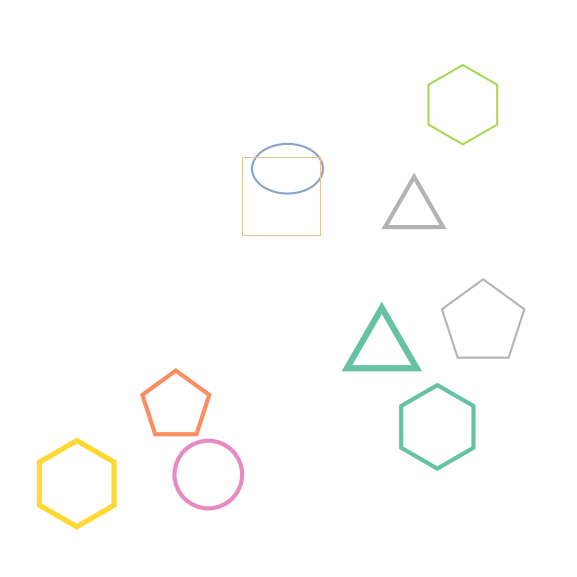[{"shape": "triangle", "thickness": 3, "radius": 0.35, "center": [0.661, 0.396]}, {"shape": "hexagon", "thickness": 2, "radius": 0.36, "center": [0.757, 0.26]}, {"shape": "pentagon", "thickness": 2, "radius": 0.3, "center": [0.304, 0.296]}, {"shape": "oval", "thickness": 1, "radius": 0.31, "center": [0.498, 0.707]}, {"shape": "circle", "thickness": 2, "radius": 0.29, "center": [0.361, 0.177]}, {"shape": "hexagon", "thickness": 1, "radius": 0.34, "center": [0.801, 0.818]}, {"shape": "hexagon", "thickness": 2.5, "radius": 0.37, "center": [0.133, 0.162]}, {"shape": "square", "thickness": 0.5, "radius": 0.34, "center": [0.486, 0.66]}, {"shape": "triangle", "thickness": 2, "radius": 0.29, "center": [0.717, 0.635]}, {"shape": "pentagon", "thickness": 1, "radius": 0.38, "center": [0.837, 0.441]}]